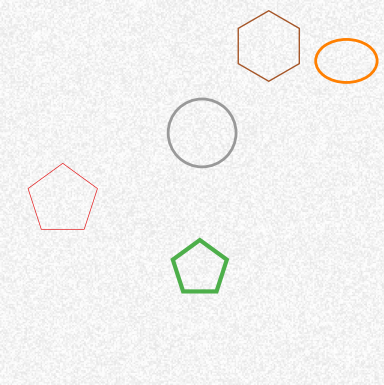[{"shape": "pentagon", "thickness": 0.5, "radius": 0.47, "center": [0.163, 0.481]}, {"shape": "pentagon", "thickness": 3, "radius": 0.37, "center": [0.519, 0.303]}, {"shape": "oval", "thickness": 2, "radius": 0.4, "center": [0.9, 0.842]}, {"shape": "hexagon", "thickness": 1, "radius": 0.46, "center": [0.698, 0.88]}, {"shape": "circle", "thickness": 2, "radius": 0.44, "center": [0.525, 0.655]}]